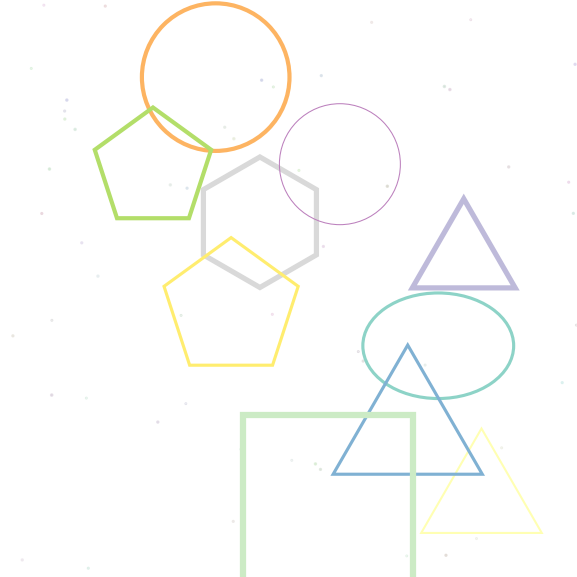[{"shape": "oval", "thickness": 1.5, "radius": 0.65, "center": [0.759, 0.4]}, {"shape": "triangle", "thickness": 1, "radius": 0.6, "center": [0.834, 0.137]}, {"shape": "triangle", "thickness": 2.5, "radius": 0.51, "center": [0.803, 0.552]}, {"shape": "triangle", "thickness": 1.5, "radius": 0.75, "center": [0.706, 0.253]}, {"shape": "circle", "thickness": 2, "radius": 0.64, "center": [0.374, 0.866]}, {"shape": "pentagon", "thickness": 2, "radius": 0.53, "center": [0.265, 0.707]}, {"shape": "hexagon", "thickness": 2.5, "radius": 0.56, "center": [0.45, 0.614]}, {"shape": "circle", "thickness": 0.5, "radius": 0.52, "center": [0.589, 0.715]}, {"shape": "square", "thickness": 3, "radius": 0.74, "center": [0.568, 0.132]}, {"shape": "pentagon", "thickness": 1.5, "radius": 0.61, "center": [0.4, 0.466]}]